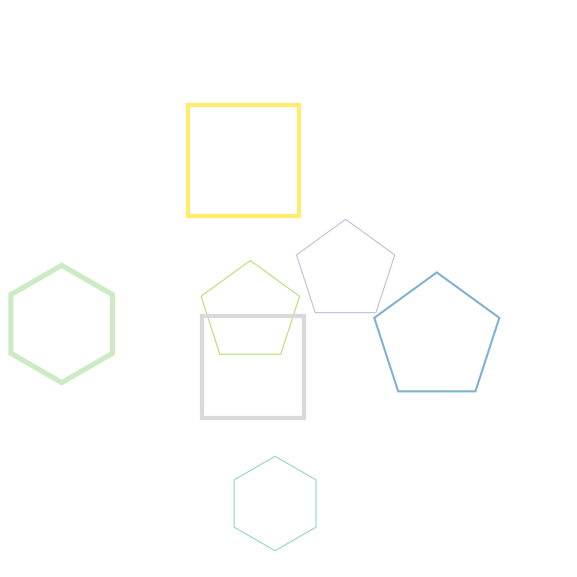[{"shape": "hexagon", "thickness": 0.5, "radius": 0.41, "center": [0.476, 0.127]}, {"shape": "pentagon", "thickness": 0.5, "radius": 0.45, "center": [0.598, 0.53]}, {"shape": "pentagon", "thickness": 1, "radius": 0.57, "center": [0.756, 0.414]}, {"shape": "pentagon", "thickness": 0.5, "radius": 0.45, "center": [0.433, 0.458]}, {"shape": "square", "thickness": 2, "radius": 0.44, "center": [0.438, 0.364]}, {"shape": "hexagon", "thickness": 2.5, "radius": 0.51, "center": [0.107, 0.438]}, {"shape": "square", "thickness": 2, "radius": 0.48, "center": [0.422, 0.721]}]